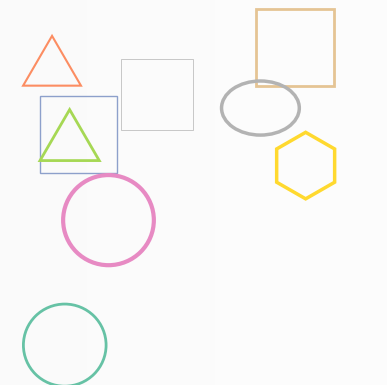[{"shape": "circle", "thickness": 2, "radius": 0.53, "center": [0.167, 0.104]}, {"shape": "triangle", "thickness": 1.5, "radius": 0.43, "center": [0.134, 0.821]}, {"shape": "square", "thickness": 1, "radius": 0.5, "center": [0.203, 0.651]}, {"shape": "circle", "thickness": 3, "radius": 0.59, "center": [0.28, 0.428]}, {"shape": "triangle", "thickness": 2, "radius": 0.44, "center": [0.18, 0.627]}, {"shape": "hexagon", "thickness": 2.5, "radius": 0.43, "center": [0.789, 0.57]}, {"shape": "square", "thickness": 2, "radius": 0.5, "center": [0.761, 0.878]}, {"shape": "oval", "thickness": 2.5, "radius": 0.5, "center": [0.672, 0.719]}, {"shape": "square", "thickness": 0.5, "radius": 0.46, "center": [0.406, 0.755]}]